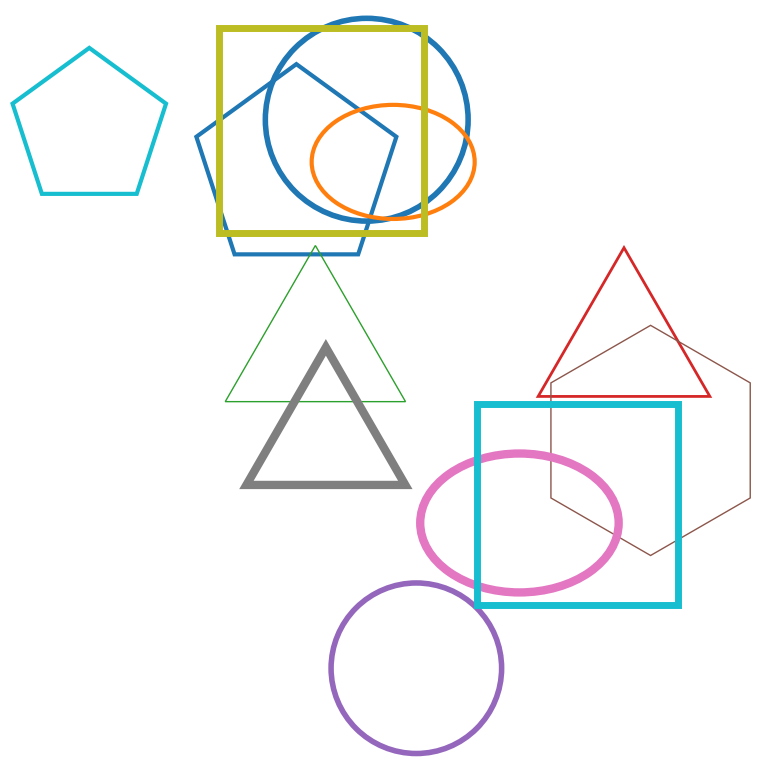[{"shape": "circle", "thickness": 2, "radius": 0.66, "center": [0.476, 0.845]}, {"shape": "pentagon", "thickness": 1.5, "radius": 0.68, "center": [0.385, 0.78]}, {"shape": "oval", "thickness": 1.5, "radius": 0.53, "center": [0.511, 0.79]}, {"shape": "triangle", "thickness": 0.5, "radius": 0.68, "center": [0.41, 0.546]}, {"shape": "triangle", "thickness": 1, "radius": 0.64, "center": [0.81, 0.55]}, {"shape": "circle", "thickness": 2, "radius": 0.55, "center": [0.541, 0.132]}, {"shape": "hexagon", "thickness": 0.5, "radius": 0.75, "center": [0.845, 0.428]}, {"shape": "oval", "thickness": 3, "radius": 0.64, "center": [0.675, 0.321]}, {"shape": "triangle", "thickness": 3, "radius": 0.6, "center": [0.423, 0.43]}, {"shape": "square", "thickness": 2.5, "radius": 0.67, "center": [0.418, 0.831]}, {"shape": "pentagon", "thickness": 1.5, "radius": 0.52, "center": [0.116, 0.833]}, {"shape": "square", "thickness": 2.5, "radius": 0.65, "center": [0.75, 0.345]}]